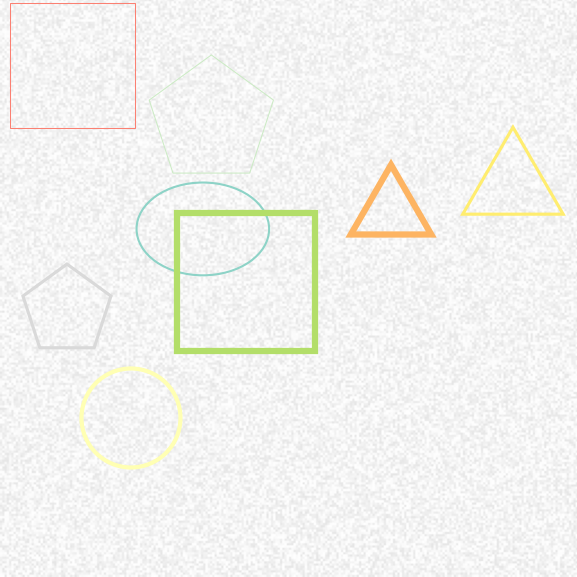[{"shape": "oval", "thickness": 1, "radius": 0.57, "center": [0.351, 0.603]}, {"shape": "circle", "thickness": 2, "radius": 0.43, "center": [0.227, 0.275]}, {"shape": "square", "thickness": 0.5, "radius": 0.54, "center": [0.126, 0.886]}, {"shape": "triangle", "thickness": 3, "radius": 0.4, "center": [0.677, 0.633]}, {"shape": "square", "thickness": 3, "radius": 0.6, "center": [0.427, 0.511]}, {"shape": "pentagon", "thickness": 1.5, "radius": 0.4, "center": [0.116, 0.462]}, {"shape": "pentagon", "thickness": 0.5, "radius": 0.57, "center": [0.366, 0.791]}, {"shape": "triangle", "thickness": 1.5, "radius": 0.5, "center": [0.888, 0.678]}]